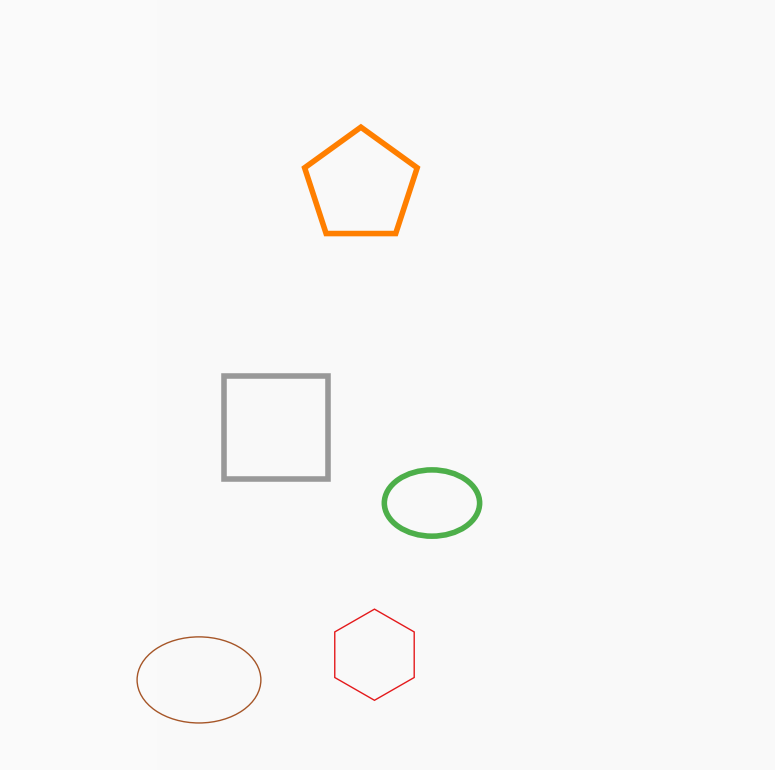[{"shape": "hexagon", "thickness": 0.5, "radius": 0.3, "center": [0.483, 0.15]}, {"shape": "oval", "thickness": 2, "radius": 0.31, "center": [0.557, 0.347]}, {"shape": "pentagon", "thickness": 2, "radius": 0.38, "center": [0.466, 0.758]}, {"shape": "oval", "thickness": 0.5, "radius": 0.4, "center": [0.257, 0.117]}, {"shape": "square", "thickness": 2, "radius": 0.34, "center": [0.357, 0.445]}]